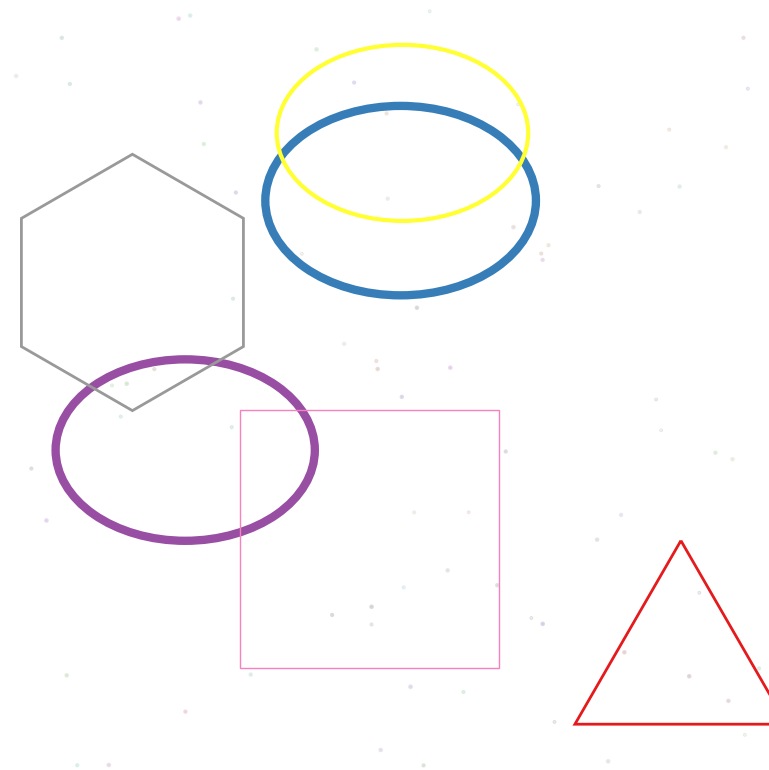[{"shape": "triangle", "thickness": 1, "radius": 0.79, "center": [0.884, 0.139]}, {"shape": "oval", "thickness": 3, "radius": 0.88, "center": [0.52, 0.739]}, {"shape": "oval", "thickness": 3, "radius": 0.84, "center": [0.241, 0.415]}, {"shape": "oval", "thickness": 1.5, "radius": 0.82, "center": [0.523, 0.827]}, {"shape": "square", "thickness": 0.5, "radius": 0.84, "center": [0.48, 0.3]}, {"shape": "hexagon", "thickness": 1, "radius": 0.83, "center": [0.172, 0.633]}]